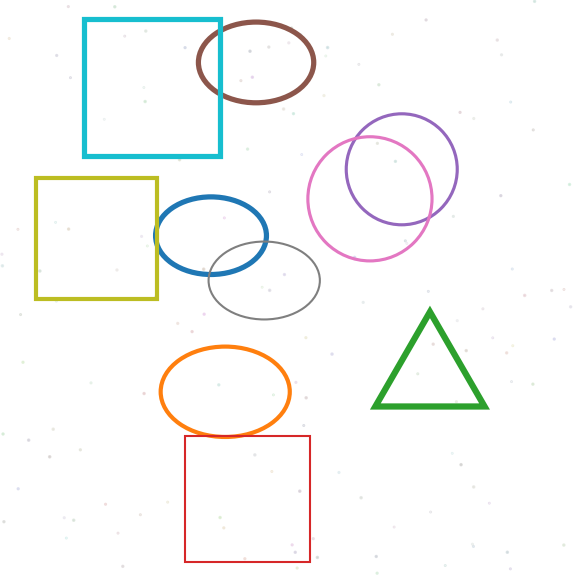[{"shape": "oval", "thickness": 2.5, "radius": 0.48, "center": [0.365, 0.591]}, {"shape": "oval", "thickness": 2, "radius": 0.56, "center": [0.39, 0.321]}, {"shape": "triangle", "thickness": 3, "radius": 0.55, "center": [0.745, 0.35]}, {"shape": "square", "thickness": 1, "radius": 0.54, "center": [0.429, 0.136]}, {"shape": "circle", "thickness": 1.5, "radius": 0.48, "center": [0.696, 0.706]}, {"shape": "oval", "thickness": 2.5, "radius": 0.5, "center": [0.443, 0.891]}, {"shape": "circle", "thickness": 1.5, "radius": 0.54, "center": [0.641, 0.655]}, {"shape": "oval", "thickness": 1, "radius": 0.48, "center": [0.458, 0.513]}, {"shape": "square", "thickness": 2, "radius": 0.52, "center": [0.168, 0.586]}, {"shape": "square", "thickness": 2.5, "radius": 0.59, "center": [0.264, 0.848]}]